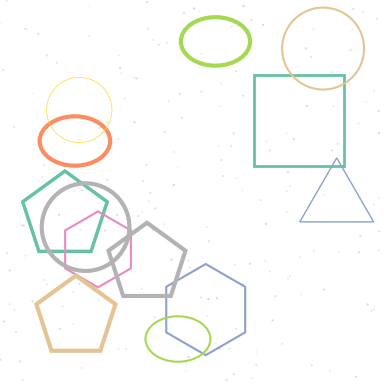[{"shape": "pentagon", "thickness": 2.5, "radius": 0.58, "center": [0.169, 0.44]}, {"shape": "square", "thickness": 2, "radius": 0.59, "center": [0.777, 0.687]}, {"shape": "oval", "thickness": 3, "radius": 0.46, "center": [0.195, 0.634]}, {"shape": "triangle", "thickness": 1, "radius": 0.55, "center": [0.875, 0.479]}, {"shape": "hexagon", "thickness": 1.5, "radius": 0.59, "center": [0.534, 0.196]}, {"shape": "hexagon", "thickness": 1.5, "radius": 0.49, "center": [0.255, 0.352]}, {"shape": "oval", "thickness": 1.5, "radius": 0.42, "center": [0.462, 0.119]}, {"shape": "oval", "thickness": 3, "radius": 0.45, "center": [0.56, 0.892]}, {"shape": "circle", "thickness": 0.5, "radius": 0.42, "center": [0.206, 0.714]}, {"shape": "circle", "thickness": 1.5, "radius": 0.53, "center": [0.839, 0.874]}, {"shape": "pentagon", "thickness": 3, "radius": 0.54, "center": [0.197, 0.176]}, {"shape": "pentagon", "thickness": 3, "radius": 0.53, "center": [0.382, 0.316]}, {"shape": "circle", "thickness": 3, "radius": 0.57, "center": [0.222, 0.41]}]